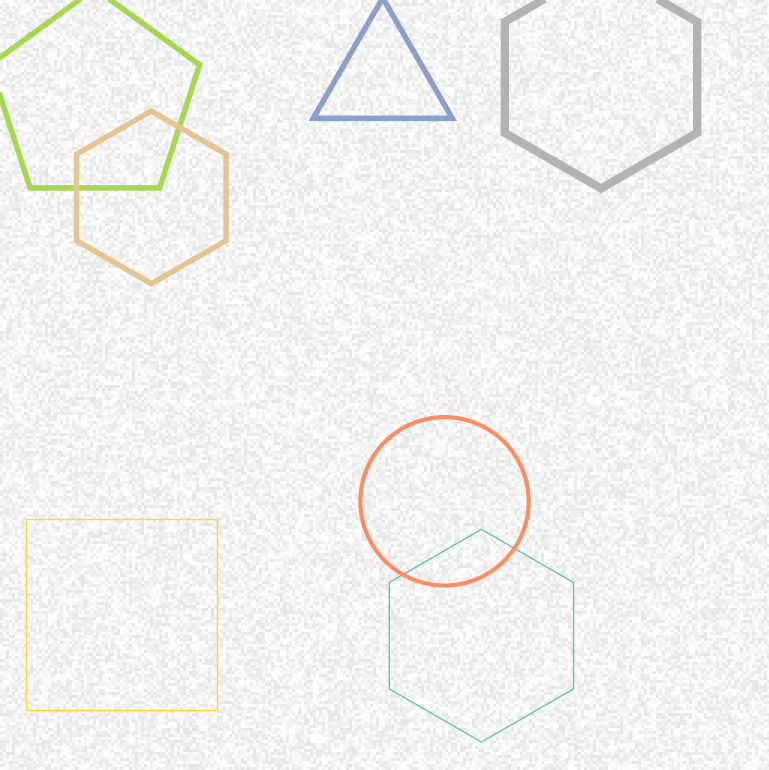[{"shape": "hexagon", "thickness": 0.5, "radius": 0.69, "center": [0.625, 0.174]}, {"shape": "circle", "thickness": 1.5, "radius": 0.55, "center": [0.577, 0.349]}, {"shape": "triangle", "thickness": 2, "radius": 0.52, "center": [0.497, 0.898]}, {"shape": "pentagon", "thickness": 2, "radius": 0.72, "center": [0.123, 0.872]}, {"shape": "square", "thickness": 0.5, "radius": 0.62, "center": [0.157, 0.202]}, {"shape": "hexagon", "thickness": 2, "radius": 0.56, "center": [0.197, 0.744]}, {"shape": "hexagon", "thickness": 3, "radius": 0.72, "center": [0.781, 0.899]}]